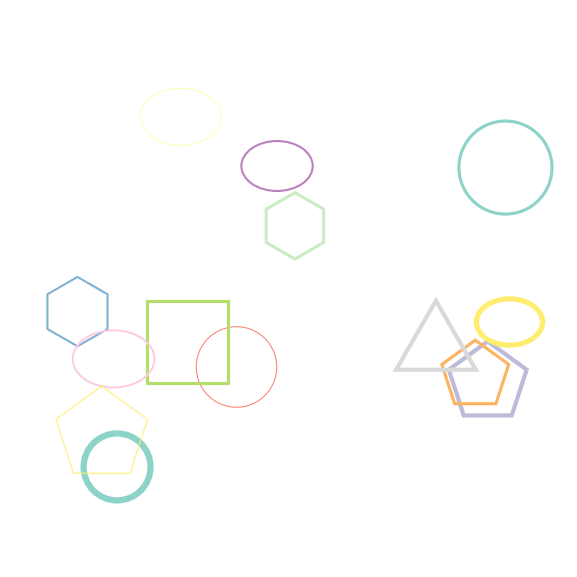[{"shape": "circle", "thickness": 3, "radius": 0.29, "center": [0.203, 0.191]}, {"shape": "circle", "thickness": 1.5, "radius": 0.4, "center": [0.875, 0.709]}, {"shape": "oval", "thickness": 0.5, "radius": 0.35, "center": [0.313, 0.797]}, {"shape": "pentagon", "thickness": 2, "radius": 0.35, "center": [0.845, 0.337]}, {"shape": "circle", "thickness": 0.5, "radius": 0.35, "center": [0.41, 0.364]}, {"shape": "hexagon", "thickness": 1, "radius": 0.3, "center": [0.134, 0.46]}, {"shape": "pentagon", "thickness": 1.5, "radius": 0.3, "center": [0.823, 0.349]}, {"shape": "square", "thickness": 1.5, "radius": 0.35, "center": [0.324, 0.407]}, {"shape": "oval", "thickness": 1, "radius": 0.35, "center": [0.197, 0.378]}, {"shape": "triangle", "thickness": 2, "radius": 0.4, "center": [0.755, 0.399]}, {"shape": "oval", "thickness": 1, "radius": 0.31, "center": [0.48, 0.712]}, {"shape": "hexagon", "thickness": 1.5, "radius": 0.29, "center": [0.511, 0.608]}, {"shape": "oval", "thickness": 2.5, "radius": 0.29, "center": [0.882, 0.442]}, {"shape": "pentagon", "thickness": 0.5, "radius": 0.42, "center": [0.176, 0.247]}]